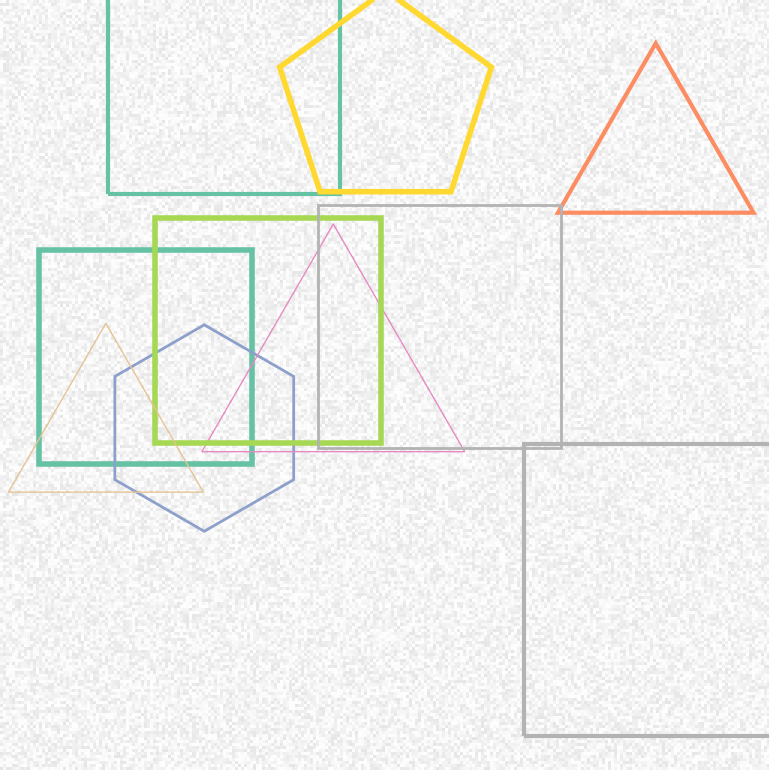[{"shape": "square", "thickness": 2, "radius": 0.69, "center": [0.189, 0.537]}, {"shape": "square", "thickness": 1.5, "radius": 0.75, "center": [0.291, 0.899]}, {"shape": "triangle", "thickness": 1.5, "radius": 0.73, "center": [0.852, 0.797]}, {"shape": "hexagon", "thickness": 1, "radius": 0.67, "center": [0.265, 0.444]}, {"shape": "triangle", "thickness": 0.5, "radius": 0.99, "center": [0.433, 0.512]}, {"shape": "square", "thickness": 2, "radius": 0.73, "center": [0.348, 0.571]}, {"shape": "pentagon", "thickness": 2, "radius": 0.72, "center": [0.501, 0.868]}, {"shape": "triangle", "thickness": 0.5, "radius": 0.73, "center": [0.137, 0.434]}, {"shape": "square", "thickness": 1, "radius": 0.79, "center": [0.57, 0.576]}, {"shape": "square", "thickness": 1.5, "radius": 0.95, "center": [0.87, 0.234]}]